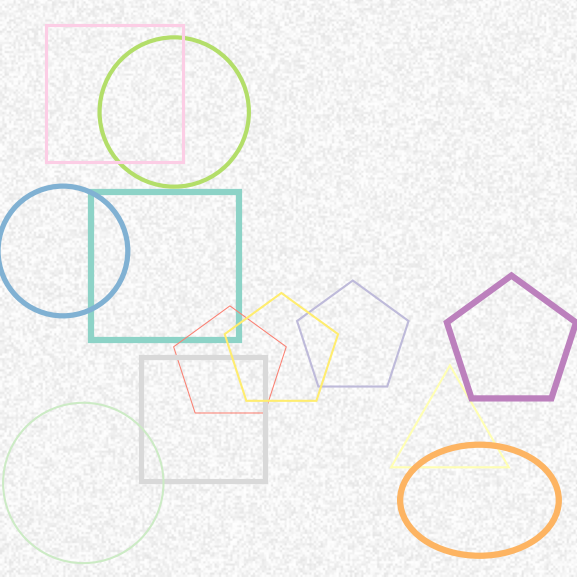[{"shape": "square", "thickness": 3, "radius": 0.64, "center": [0.286, 0.539]}, {"shape": "triangle", "thickness": 1, "radius": 0.59, "center": [0.779, 0.249]}, {"shape": "pentagon", "thickness": 1, "radius": 0.51, "center": [0.611, 0.412]}, {"shape": "pentagon", "thickness": 0.5, "radius": 0.51, "center": [0.398, 0.367]}, {"shape": "circle", "thickness": 2.5, "radius": 0.56, "center": [0.109, 0.565]}, {"shape": "oval", "thickness": 3, "radius": 0.69, "center": [0.83, 0.133]}, {"shape": "circle", "thickness": 2, "radius": 0.65, "center": [0.302, 0.805]}, {"shape": "square", "thickness": 1.5, "radius": 0.59, "center": [0.198, 0.837]}, {"shape": "square", "thickness": 2.5, "radius": 0.53, "center": [0.352, 0.274]}, {"shape": "pentagon", "thickness": 3, "radius": 0.59, "center": [0.886, 0.404]}, {"shape": "circle", "thickness": 1, "radius": 0.69, "center": [0.144, 0.163]}, {"shape": "pentagon", "thickness": 1, "radius": 0.52, "center": [0.487, 0.389]}]